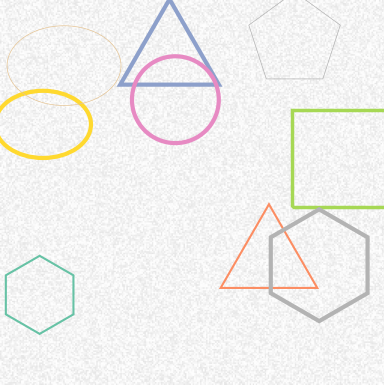[{"shape": "hexagon", "thickness": 1.5, "radius": 0.51, "center": [0.103, 0.234]}, {"shape": "triangle", "thickness": 1.5, "radius": 0.72, "center": [0.699, 0.325]}, {"shape": "triangle", "thickness": 3, "radius": 0.74, "center": [0.44, 0.854]}, {"shape": "circle", "thickness": 3, "radius": 0.56, "center": [0.456, 0.741]}, {"shape": "square", "thickness": 2.5, "radius": 0.63, "center": [0.883, 0.588]}, {"shape": "oval", "thickness": 3, "radius": 0.62, "center": [0.112, 0.677]}, {"shape": "oval", "thickness": 0.5, "radius": 0.74, "center": [0.166, 0.83]}, {"shape": "pentagon", "thickness": 0.5, "radius": 0.62, "center": [0.765, 0.896]}, {"shape": "hexagon", "thickness": 3, "radius": 0.73, "center": [0.829, 0.311]}]